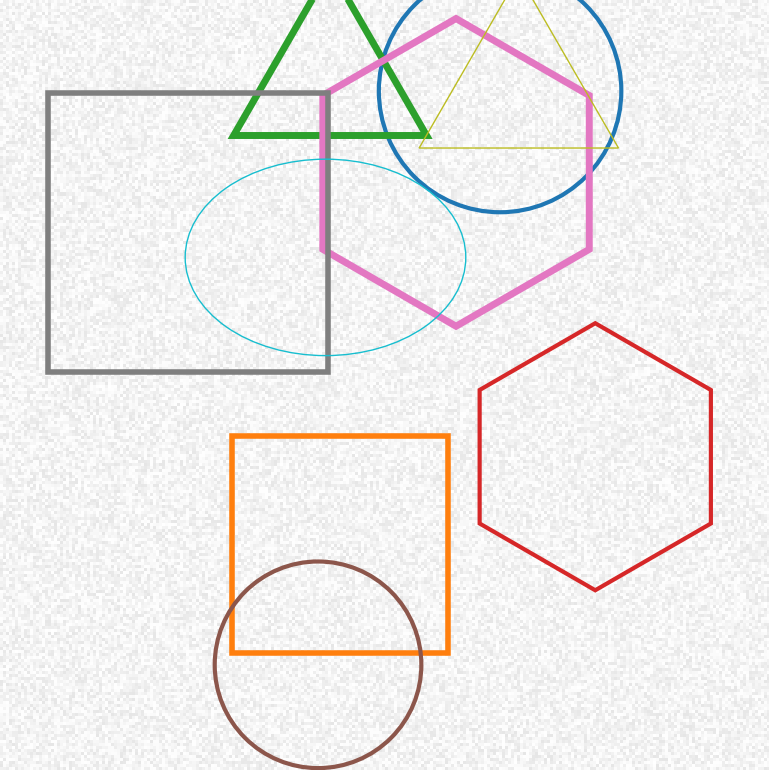[{"shape": "circle", "thickness": 1.5, "radius": 0.79, "center": [0.649, 0.882]}, {"shape": "square", "thickness": 2, "radius": 0.7, "center": [0.441, 0.292]}, {"shape": "triangle", "thickness": 2.5, "radius": 0.72, "center": [0.429, 0.896]}, {"shape": "hexagon", "thickness": 1.5, "radius": 0.87, "center": [0.773, 0.407]}, {"shape": "circle", "thickness": 1.5, "radius": 0.67, "center": [0.413, 0.137]}, {"shape": "hexagon", "thickness": 2.5, "radius": 1.0, "center": [0.592, 0.776]}, {"shape": "square", "thickness": 2, "radius": 0.91, "center": [0.244, 0.698]}, {"shape": "triangle", "thickness": 0.5, "radius": 0.75, "center": [0.674, 0.882]}, {"shape": "oval", "thickness": 0.5, "radius": 0.91, "center": [0.423, 0.666]}]